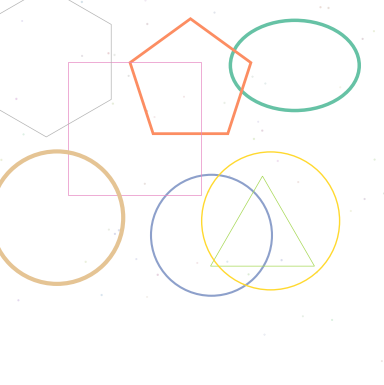[{"shape": "oval", "thickness": 2.5, "radius": 0.84, "center": [0.766, 0.83]}, {"shape": "pentagon", "thickness": 2, "radius": 0.82, "center": [0.495, 0.786]}, {"shape": "circle", "thickness": 1.5, "radius": 0.79, "center": [0.549, 0.389]}, {"shape": "square", "thickness": 0.5, "radius": 0.87, "center": [0.35, 0.666]}, {"shape": "triangle", "thickness": 0.5, "radius": 0.78, "center": [0.682, 0.387]}, {"shape": "circle", "thickness": 1, "radius": 0.9, "center": [0.703, 0.426]}, {"shape": "circle", "thickness": 3, "radius": 0.86, "center": [0.148, 0.435]}, {"shape": "hexagon", "thickness": 0.5, "radius": 0.97, "center": [0.12, 0.839]}]